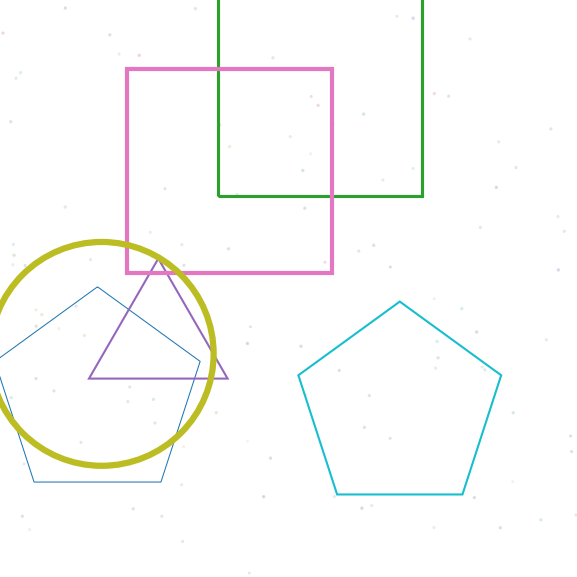[{"shape": "pentagon", "thickness": 0.5, "radius": 0.93, "center": [0.169, 0.316]}, {"shape": "square", "thickness": 1.5, "radius": 0.88, "center": [0.554, 0.837]}, {"shape": "triangle", "thickness": 1, "radius": 0.69, "center": [0.274, 0.413]}, {"shape": "square", "thickness": 2, "radius": 0.89, "center": [0.397, 0.703]}, {"shape": "circle", "thickness": 3, "radius": 0.97, "center": [0.176, 0.386]}, {"shape": "pentagon", "thickness": 1, "radius": 0.92, "center": [0.692, 0.292]}]